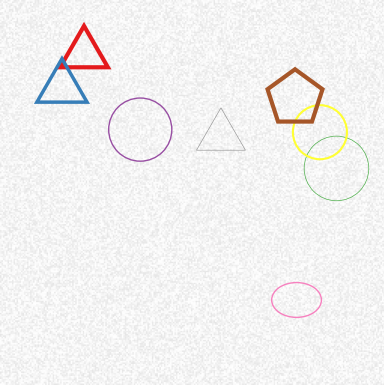[{"shape": "triangle", "thickness": 3, "radius": 0.36, "center": [0.218, 0.861]}, {"shape": "triangle", "thickness": 2.5, "radius": 0.38, "center": [0.161, 0.772]}, {"shape": "circle", "thickness": 0.5, "radius": 0.42, "center": [0.874, 0.562]}, {"shape": "circle", "thickness": 1, "radius": 0.41, "center": [0.364, 0.663]}, {"shape": "circle", "thickness": 1.5, "radius": 0.35, "center": [0.831, 0.657]}, {"shape": "pentagon", "thickness": 3, "radius": 0.38, "center": [0.766, 0.745]}, {"shape": "oval", "thickness": 1, "radius": 0.32, "center": [0.77, 0.221]}, {"shape": "triangle", "thickness": 0.5, "radius": 0.37, "center": [0.574, 0.647]}]